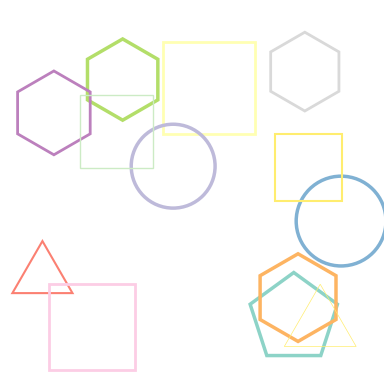[{"shape": "pentagon", "thickness": 2.5, "radius": 0.6, "center": [0.763, 0.173]}, {"shape": "square", "thickness": 2, "radius": 0.6, "center": [0.543, 0.773]}, {"shape": "circle", "thickness": 2.5, "radius": 0.54, "center": [0.45, 0.568]}, {"shape": "triangle", "thickness": 1.5, "radius": 0.45, "center": [0.11, 0.284]}, {"shape": "circle", "thickness": 2.5, "radius": 0.58, "center": [0.886, 0.426]}, {"shape": "hexagon", "thickness": 2.5, "radius": 0.57, "center": [0.774, 0.227]}, {"shape": "hexagon", "thickness": 2.5, "radius": 0.53, "center": [0.319, 0.793]}, {"shape": "square", "thickness": 2, "radius": 0.56, "center": [0.24, 0.151]}, {"shape": "hexagon", "thickness": 2, "radius": 0.51, "center": [0.792, 0.814]}, {"shape": "hexagon", "thickness": 2, "radius": 0.54, "center": [0.14, 0.707]}, {"shape": "square", "thickness": 1, "radius": 0.47, "center": [0.303, 0.658]}, {"shape": "triangle", "thickness": 0.5, "radius": 0.54, "center": [0.832, 0.154]}, {"shape": "square", "thickness": 1.5, "radius": 0.44, "center": [0.801, 0.566]}]